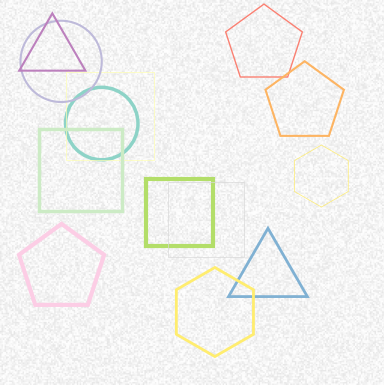[{"shape": "circle", "thickness": 2.5, "radius": 0.47, "center": [0.264, 0.679]}, {"shape": "square", "thickness": 0.5, "radius": 0.57, "center": [0.286, 0.699]}, {"shape": "circle", "thickness": 1.5, "radius": 0.53, "center": [0.159, 0.841]}, {"shape": "pentagon", "thickness": 1, "radius": 0.52, "center": [0.686, 0.885]}, {"shape": "triangle", "thickness": 2, "radius": 0.59, "center": [0.696, 0.289]}, {"shape": "pentagon", "thickness": 1.5, "radius": 0.54, "center": [0.791, 0.734]}, {"shape": "square", "thickness": 3, "radius": 0.44, "center": [0.466, 0.448]}, {"shape": "pentagon", "thickness": 3, "radius": 0.58, "center": [0.16, 0.302]}, {"shape": "square", "thickness": 0.5, "radius": 0.49, "center": [0.535, 0.429]}, {"shape": "triangle", "thickness": 1.5, "radius": 0.5, "center": [0.136, 0.866]}, {"shape": "square", "thickness": 2.5, "radius": 0.54, "center": [0.208, 0.558]}, {"shape": "hexagon", "thickness": 2, "radius": 0.58, "center": [0.558, 0.19]}, {"shape": "hexagon", "thickness": 0.5, "radius": 0.4, "center": [0.835, 0.543]}]